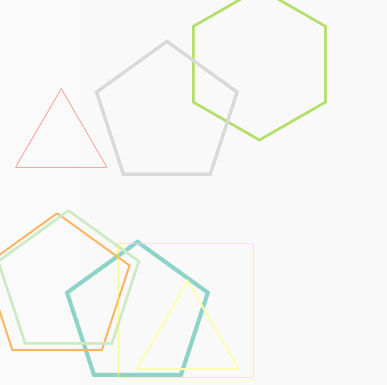[{"shape": "pentagon", "thickness": 3, "radius": 0.95, "center": [0.355, 0.181]}, {"shape": "triangle", "thickness": 1.5, "radius": 0.76, "center": [0.484, 0.118]}, {"shape": "triangle", "thickness": 0.5, "radius": 0.68, "center": [0.158, 0.634]}, {"shape": "pentagon", "thickness": 1.5, "radius": 0.98, "center": [0.147, 0.25]}, {"shape": "hexagon", "thickness": 2, "radius": 0.98, "center": [0.67, 0.833]}, {"shape": "pentagon", "thickness": 2.5, "radius": 0.95, "center": [0.431, 0.702]}, {"shape": "pentagon", "thickness": 2, "radius": 0.95, "center": [0.177, 0.262]}, {"shape": "square", "thickness": 0.5, "radius": 0.87, "center": [0.478, 0.195]}]